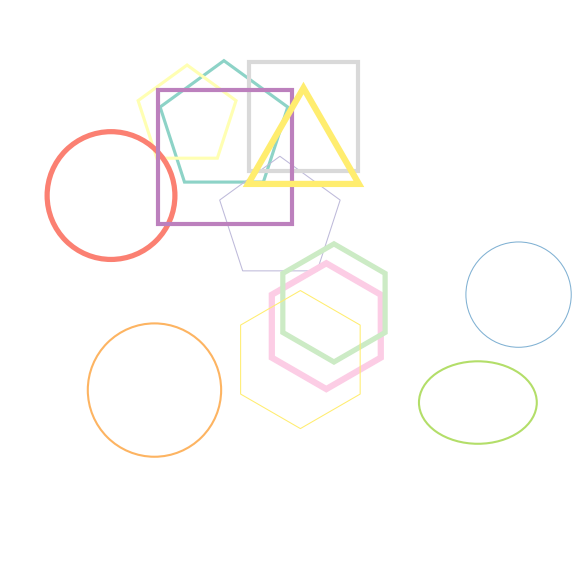[{"shape": "pentagon", "thickness": 1.5, "radius": 0.58, "center": [0.388, 0.778]}, {"shape": "pentagon", "thickness": 1.5, "radius": 0.45, "center": [0.324, 0.797]}, {"shape": "pentagon", "thickness": 0.5, "radius": 0.55, "center": [0.485, 0.619]}, {"shape": "circle", "thickness": 2.5, "radius": 0.55, "center": [0.192, 0.661]}, {"shape": "circle", "thickness": 0.5, "radius": 0.46, "center": [0.898, 0.489]}, {"shape": "circle", "thickness": 1, "radius": 0.58, "center": [0.267, 0.324]}, {"shape": "oval", "thickness": 1, "radius": 0.51, "center": [0.827, 0.302]}, {"shape": "hexagon", "thickness": 3, "radius": 0.54, "center": [0.565, 0.434]}, {"shape": "square", "thickness": 2, "radius": 0.47, "center": [0.526, 0.797]}, {"shape": "square", "thickness": 2, "radius": 0.58, "center": [0.39, 0.727]}, {"shape": "hexagon", "thickness": 2.5, "radius": 0.51, "center": [0.578, 0.475]}, {"shape": "triangle", "thickness": 3, "radius": 0.55, "center": [0.526, 0.736]}, {"shape": "hexagon", "thickness": 0.5, "radius": 0.6, "center": [0.52, 0.376]}]